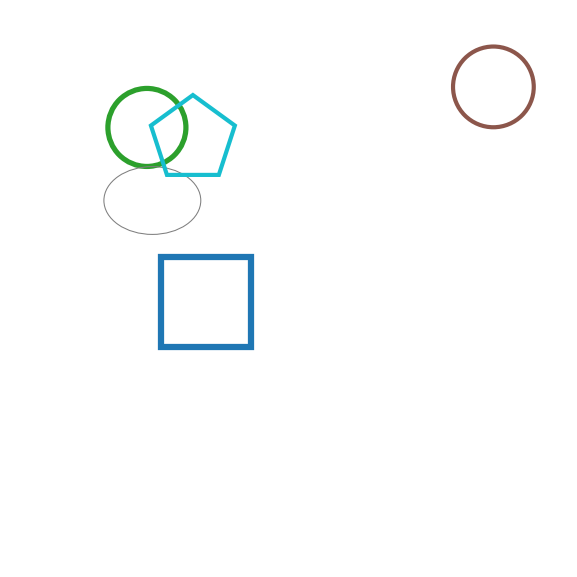[{"shape": "square", "thickness": 3, "radius": 0.39, "center": [0.357, 0.476]}, {"shape": "circle", "thickness": 2.5, "radius": 0.34, "center": [0.254, 0.778]}, {"shape": "circle", "thickness": 2, "radius": 0.35, "center": [0.854, 0.849]}, {"shape": "oval", "thickness": 0.5, "radius": 0.42, "center": [0.264, 0.652]}, {"shape": "pentagon", "thickness": 2, "radius": 0.38, "center": [0.334, 0.758]}]